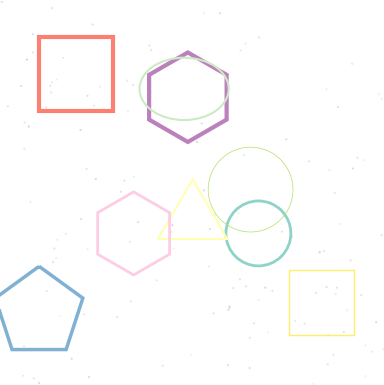[{"shape": "circle", "thickness": 2, "radius": 0.42, "center": [0.671, 0.394]}, {"shape": "triangle", "thickness": 1.5, "radius": 0.52, "center": [0.5, 0.431]}, {"shape": "square", "thickness": 3, "radius": 0.48, "center": [0.197, 0.807]}, {"shape": "pentagon", "thickness": 2.5, "radius": 0.6, "center": [0.102, 0.189]}, {"shape": "circle", "thickness": 0.5, "radius": 0.55, "center": [0.651, 0.508]}, {"shape": "hexagon", "thickness": 2, "radius": 0.54, "center": [0.347, 0.394]}, {"shape": "hexagon", "thickness": 3, "radius": 0.58, "center": [0.488, 0.748]}, {"shape": "oval", "thickness": 1.5, "radius": 0.58, "center": [0.478, 0.769]}, {"shape": "square", "thickness": 1, "radius": 0.42, "center": [0.835, 0.215]}]